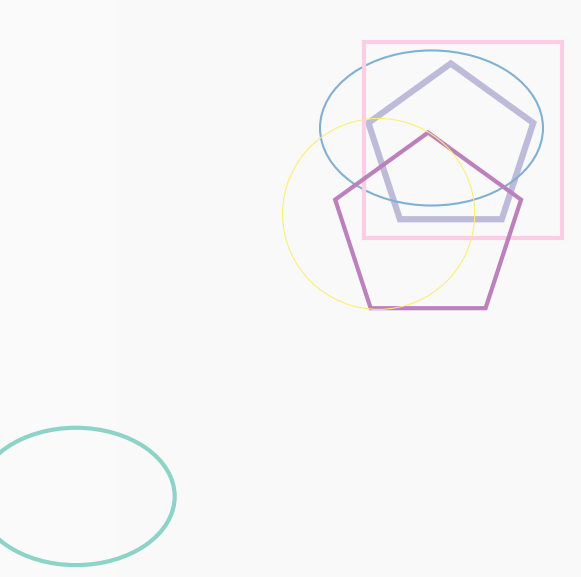[{"shape": "oval", "thickness": 2, "radius": 0.85, "center": [0.131, 0.139]}, {"shape": "pentagon", "thickness": 3, "radius": 0.75, "center": [0.776, 0.74]}, {"shape": "oval", "thickness": 1, "radius": 0.96, "center": [0.742, 0.778]}, {"shape": "square", "thickness": 2, "radius": 0.85, "center": [0.797, 0.757]}, {"shape": "pentagon", "thickness": 2, "radius": 0.84, "center": [0.737, 0.601]}, {"shape": "circle", "thickness": 0.5, "radius": 0.83, "center": [0.651, 0.629]}]